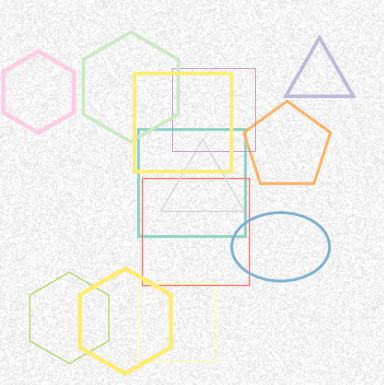[{"shape": "square", "thickness": 2, "radius": 0.69, "center": [0.498, 0.526]}, {"shape": "square", "thickness": 1, "radius": 0.51, "center": [0.461, 0.163]}, {"shape": "triangle", "thickness": 2.5, "radius": 0.51, "center": [0.83, 0.801]}, {"shape": "square", "thickness": 1, "radius": 0.7, "center": [0.508, 0.398]}, {"shape": "oval", "thickness": 2, "radius": 0.64, "center": [0.729, 0.359]}, {"shape": "pentagon", "thickness": 2, "radius": 0.59, "center": [0.746, 0.619]}, {"shape": "hexagon", "thickness": 1, "radius": 0.59, "center": [0.18, 0.174]}, {"shape": "hexagon", "thickness": 3, "radius": 0.53, "center": [0.1, 0.761]}, {"shape": "triangle", "thickness": 1, "radius": 0.63, "center": [0.526, 0.513]}, {"shape": "square", "thickness": 0.5, "radius": 0.54, "center": [0.555, 0.716]}, {"shape": "hexagon", "thickness": 2.5, "radius": 0.71, "center": [0.34, 0.774]}, {"shape": "square", "thickness": 2.5, "radius": 0.63, "center": [0.474, 0.682]}, {"shape": "hexagon", "thickness": 3, "radius": 0.68, "center": [0.326, 0.166]}]